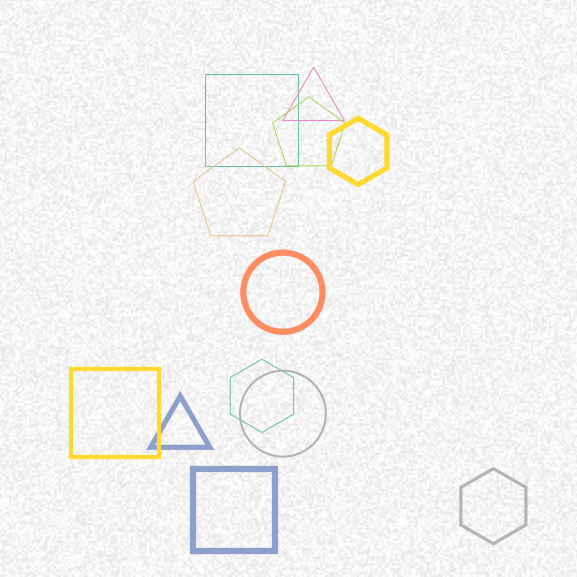[{"shape": "hexagon", "thickness": 0.5, "radius": 0.32, "center": [0.454, 0.314]}, {"shape": "square", "thickness": 0.5, "radius": 0.4, "center": [0.435, 0.792]}, {"shape": "circle", "thickness": 3, "radius": 0.34, "center": [0.49, 0.493]}, {"shape": "square", "thickness": 3, "radius": 0.36, "center": [0.405, 0.116]}, {"shape": "triangle", "thickness": 2.5, "radius": 0.3, "center": [0.312, 0.254]}, {"shape": "triangle", "thickness": 0.5, "radius": 0.31, "center": [0.543, 0.821]}, {"shape": "pentagon", "thickness": 0.5, "radius": 0.33, "center": [0.535, 0.766]}, {"shape": "square", "thickness": 2, "radius": 0.38, "center": [0.199, 0.284]}, {"shape": "hexagon", "thickness": 2.5, "radius": 0.29, "center": [0.62, 0.737]}, {"shape": "pentagon", "thickness": 0.5, "radius": 0.42, "center": [0.414, 0.659]}, {"shape": "circle", "thickness": 1, "radius": 0.37, "center": [0.49, 0.283]}, {"shape": "hexagon", "thickness": 1.5, "radius": 0.33, "center": [0.854, 0.123]}]